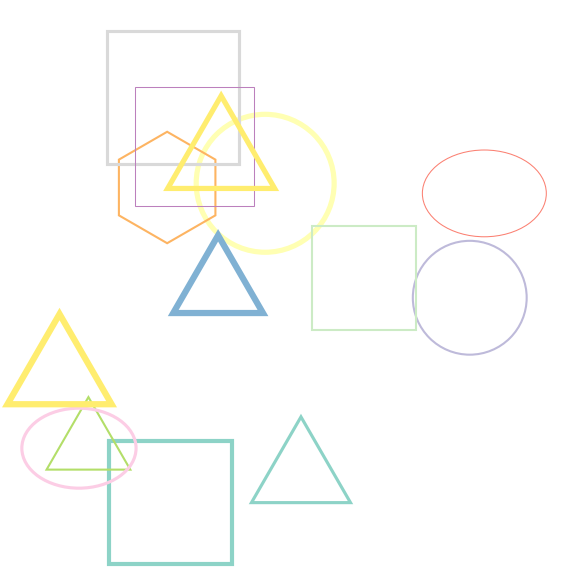[{"shape": "square", "thickness": 2, "radius": 0.53, "center": [0.296, 0.129]}, {"shape": "triangle", "thickness": 1.5, "radius": 0.5, "center": [0.521, 0.178]}, {"shape": "circle", "thickness": 2.5, "radius": 0.6, "center": [0.459, 0.682]}, {"shape": "circle", "thickness": 1, "radius": 0.49, "center": [0.813, 0.484]}, {"shape": "oval", "thickness": 0.5, "radius": 0.54, "center": [0.839, 0.664]}, {"shape": "triangle", "thickness": 3, "radius": 0.45, "center": [0.378, 0.502]}, {"shape": "hexagon", "thickness": 1, "radius": 0.48, "center": [0.289, 0.674]}, {"shape": "triangle", "thickness": 1, "radius": 0.42, "center": [0.153, 0.228]}, {"shape": "oval", "thickness": 1.5, "radius": 0.49, "center": [0.137, 0.223]}, {"shape": "square", "thickness": 1.5, "radius": 0.57, "center": [0.3, 0.831]}, {"shape": "square", "thickness": 0.5, "radius": 0.51, "center": [0.337, 0.746]}, {"shape": "square", "thickness": 1, "radius": 0.45, "center": [0.631, 0.518]}, {"shape": "triangle", "thickness": 2.5, "radius": 0.53, "center": [0.383, 0.726]}, {"shape": "triangle", "thickness": 3, "radius": 0.52, "center": [0.103, 0.351]}]